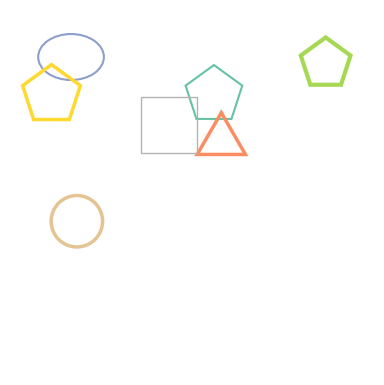[{"shape": "pentagon", "thickness": 1.5, "radius": 0.39, "center": [0.556, 0.754]}, {"shape": "triangle", "thickness": 2.5, "radius": 0.36, "center": [0.575, 0.635]}, {"shape": "oval", "thickness": 1.5, "radius": 0.43, "center": [0.185, 0.852]}, {"shape": "pentagon", "thickness": 3, "radius": 0.34, "center": [0.846, 0.835]}, {"shape": "pentagon", "thickness": 2.5, "radius": 0.39, "center": [0.134, 0.753]}, {"shape": "circle", "thickness": 2.5, "radius": 0.33, "center": [0.2, 0.425]}, {"shape": "square", "thickness": 1, "radius": 0.36, "center": [0.438, 0.676]}]